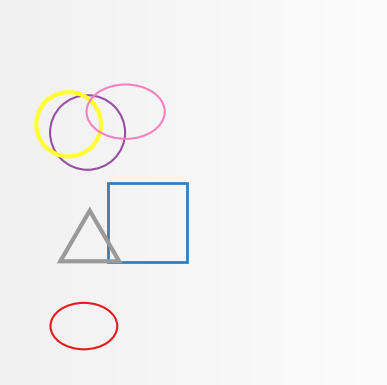[{"shape": "oval", "thickness": 1.5, "radius": 0.43, "center": [0.216, 0.153]}, {"shape": "square", "thickness": 2, "radius": 0.51, "center": [0.381, 0.421]}, {"shape": "circle", "thickness": 1.5, "radius": 0.48, "center": [0.226, 0.656]}, {"shape": "circle", "thickness": 3, "radius": 0.42, "center": [0.177, 0.677]}, {"shape": "oval", "thickness": 1.5, "radius": 0.5, "center": [0.324, 0.71]}, {"shape": "triangle", "thickness": 3, "radius": 0.44, "center": [0.232, 0.365]}]